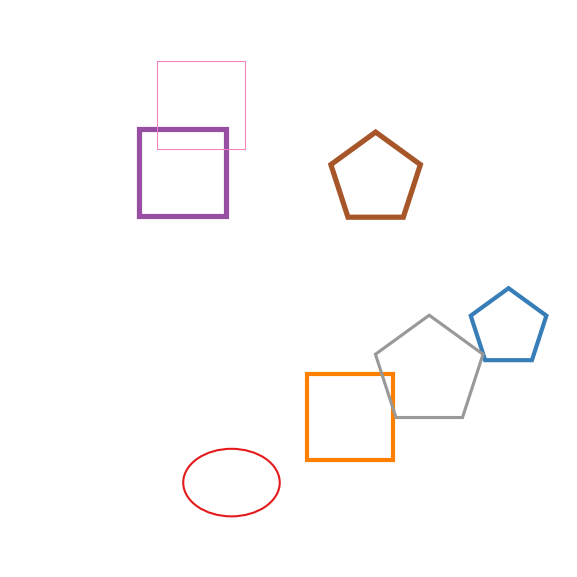[{"shape": "oval", "thickness": 1, "radius": 0.42, "center": [0.401, 0.163]}, {"shape": "pentagon", "thickness": 2, "radius": 0.34, "center": [0.881, 0.431]}, {"shape": "square", "thickness": 2.5, "radius": 0.38, "center": [0.316, 0.701]}, {"shape": "square", "thickness": 2, "radius": 0.37, "center": [0.606, 0.277]}, {"shape": "pentagon", "thickness": 2.5, "radius": 0.41, "center": [0.65, 0.689]}, {"shape": "square", "thickness": 0.5, "radius": 0.38, "center": [0.347, 0.818]}, {"shape": "pentagon", "thickness": 1.5, "radius": 0.49, "center": [0.743, 0.355]}]